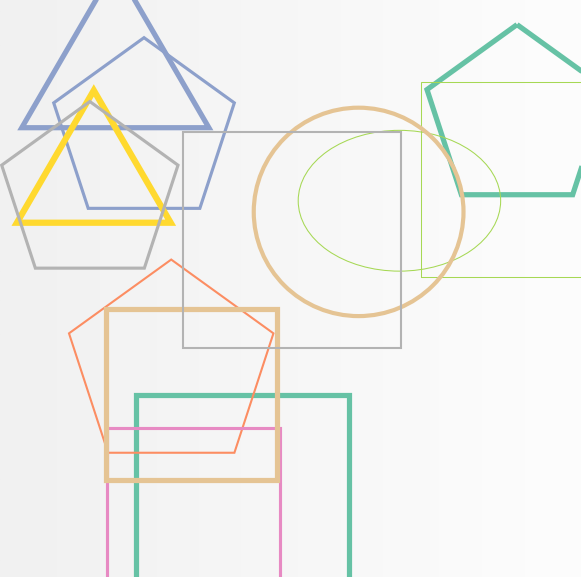[{"shape": "square", "thickness": 2.5, "radius": 0.91, "center": [0.417, 0.133]}, {"shape": "pentagon", "thickness": 2.5, "radius": 0.81, "center": [0.89, 0.794]}, {"shape": "pentagon", "thickness": 1, "radius": 0.92, "center": [0.295, 0.365]}, {"shape": "pentagon", "thickness": 1.5, "radius": 0.82, "center": [0.248, 0.771]}, {"shape": "triangle", "thickness": 2.5, "radius": 0.93, "center": [0.198, 0.871]}, {"shape": "square", "thickness": 1.5, "radius": 0.75, "center": [0.333, 0.108]}, {"shape": "square", "thickness": 0.5, "radius": 0.85, "center": [0.893, 0.688]}, {"shape": "oval", "thickness": 0.5, "radius": 0.87, "center": [0.687, 0.652]}, {"shape": "triangle", "thickness": 3, "radius": 0.76, "center": [0.161, 0.69]}, {"shape": "circle", "thickness": 2, "radius": 0.9, "center": [0.617, 0.632]}, {"shape": "square", "thickness": 2.5, "radius": 0.74, "center": [0.33, 0.316]}, {"shape": "pentagon", "thickness": 1.5, "radius": 0.8, "center": [0.155, 0.664]}, {"shape": "square", "thickness": 1, "radius": 0.94, "center": [0.502, 0.583]}]